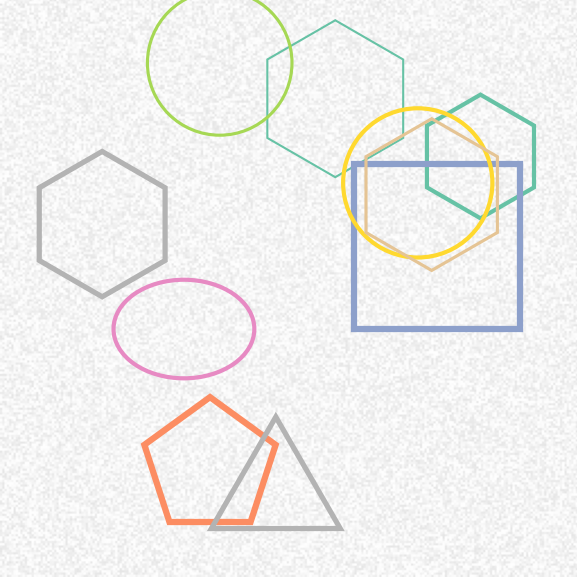[{"shape": "hexagon", "thickness": 1, "radius": 0.68, "center": [0.581, 0.828]}, {"shape": "hexagon", "thickness": 2, "radius": 0.54, "center": [0.832, 0.728]}, {"shape": "pentagon", "thickness": 3, "radius": 0.6, "center": [0.364, 0.192]}, {"shape": "square", "thickness": 3, "radius": 0.72, "center": [0.757, 0.572]}, {"shape": "oval", "thickness": 2, "radius": 0.61, "center": [0.318, 0.429]}, {"shape": "circle", "thickness": 1.5, "radius": 0.63, "center": [0.38, 0.89]}, {"shape": "circle", "thickness": 2, "radius": 0.65, "center": [0.723, 0.682]}, {"shape": "hexagon", "thickness": 1.5, "radius": 0.66, "center": [0.748, 0.662]}, {"shape": "triangle", "thickness": 2.5, "radius": 0.64, "center": [0.478, 0.148]}, {"shape": "hexagon", "thickness": 2.5, "radius": 0.63, "center": [0.177, 0.611]}]